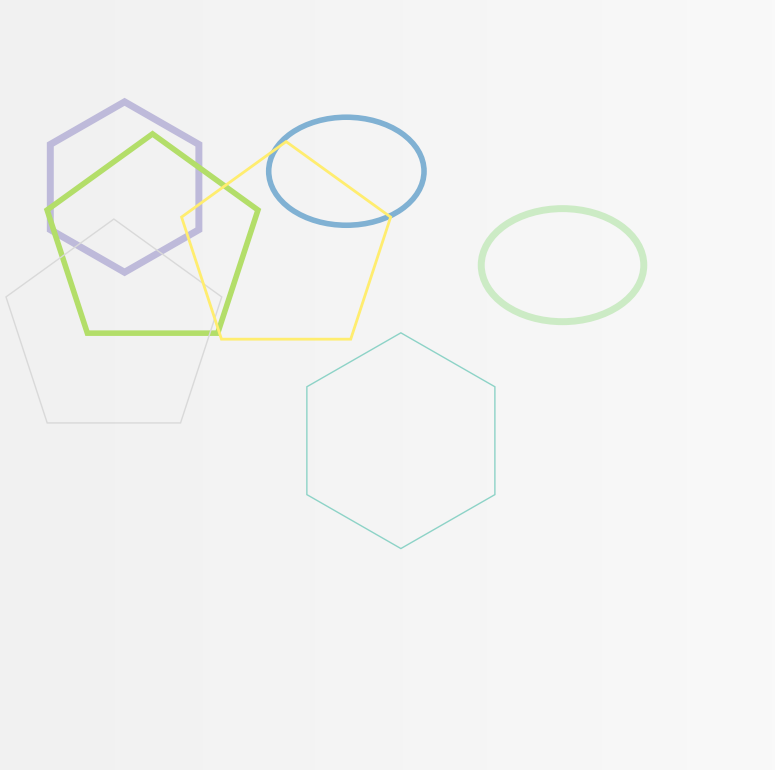[{"shape": "hexagon", "thickness": 0.5, "radius": 0.7, "center": [0.517, 0.428]}, {"shape": "hexagon", "thickness": 2.5, "radius": 0.55, "center": [0.161, 0.757]}, {"shape": "oval", "thickness": 2, "radius": 0.5, "center": [0.447, 0.778]}, {"shape": "pentagon", "thickness": 2, "radius": 0.72, "center": [0.197, 0.683]}, {"shape": "pentagon", "thickness": 0.5, "radius": 0.73, "center": [0.147, 0.569]}, {"shape": "oval", "thickness": 2.5, "radius": 0.52, "center": [0.726, 0.656]}, {"shape": "pentagon", "thickness": 1, "radius": 0.71, "center": [0.369, 0.674]}]